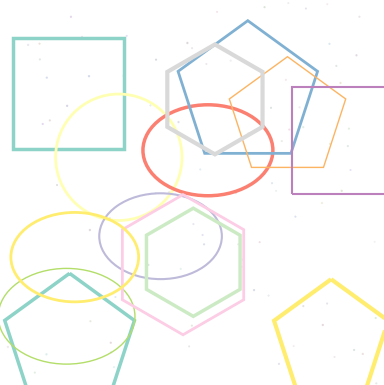[{"shape": "pentagon", "thickness": 2.5, "radius": 0.89, "center": [0.181, 0.113]}, {"shape": "square", "thickness": 2.5, "radius": 0.72, "center": [0.179, 0.758]}, {"shape": "circle", "thickness": 2, "radius": 0.82, "center": [0.309, 0.592]}, {"shape": "oval", "thickness": 1.5, "radius": 0.8, "center": [0.417, 0.386]}, {"shape": "oval", "thickness": 2.5, "radius": 0.84, "center": [0.54, 0.61]}, {"shape": "pentagon", "thickness": 2, "radius": 0.95, "center": [0.644, 0.756]}, {"shape": "pentagon", "thickness": 1, "radius": 0.79, "center": [0.747, 0.694]}, {"shape": "oval", "thickness": 1, "radius": 0.89, "center": [0.173, 0.179]}, {"shape": "hexagon", "thickness": 2, "radius": 0.91, "center": [0.475, 0.312]}, {"shape": "hexagon", "thickness": 3, "radius": 0.71, "center": [0.558, 0.742]}, {"shape": "square", "thickness": 1.5, "radius": 0.69, "center": [0.898, 0.635]}, {"shape": "hexagon", "thickness": 2.5, "radius": 0.7, "center": [0.502, 0.319]}, {"shape": "pentagon", "thickness": 3, "radius": 0.78, "center": [0.86, 0.119]}, {"shape": "oval", "thickness": 2, "radius": 0.83, "center": [0.194, 0.332]}]